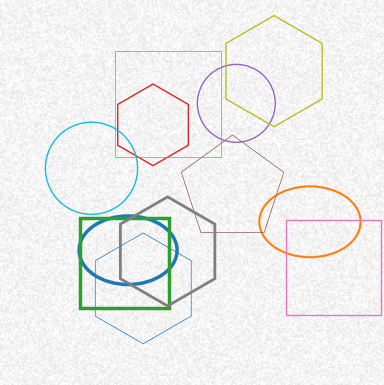[{"shape": "hexagon", "thickness": 0.5, "radius": 0.72, "center": [0.372, 0.251]}, {"shape": "oval", "thickness": 2.5, "radius": 0.64, "center": [0.333, 0.35]}, {"shape": "oval", "thickness": 1.5, "radius": 0.66, "center": [0.805, 0.424]}, {"shape": "square", "thickness": 2.5, "radius": 0.58, "center": [0.323, 0.317]}, {"shape": "hexagon", "thickness": 1, "radius": 0.53, "center": [0.397, 0.676]}, {"shape": "circle", "thickness": 1, "radius": 0.51, "center": [0.614, 0.732]}, {"shape": "pentagon", "thickness": 0.5, "radius": 0.7, "center": [0.604, 0.509]}, {"shape": "square", "thickness": 1, "radius": 0.62, "center": [0.867, 0.306]}, {"shape": "hexagon", "thickness": 2, "radius": 0.71, "center": [0.435, 0.347]}, {"shape": "hexagon", "thickness": 1, "radius": 0.72, "center": [0.712, 0.815]}, {"shape": "square", "thickness": 0.5, "radius": 0.69, "center": [0.437, 0.73]}, {"shape": "circle", "thickness": 1, "radius": 0.6, "center": [0.238, 0.563]}]